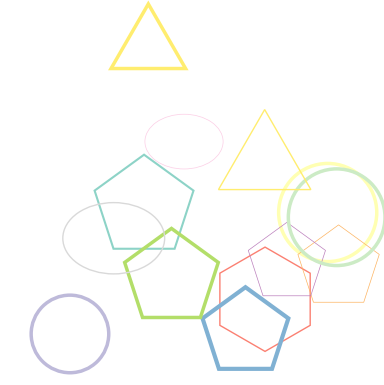[{"shape": "pentagon", "thickness": 1.5, "radius": 0.68, "center": [0.374, 0.463]}, {"shape": "circle", "thickness": 2.5, "radius": 0.64, "center": [0.851, 0.448]}, {"shape": "circle", "thickness": 2.5, "radius": 0.5, "center": [0.182, 0.133]}, {"shape": "hexagon", "thickness": 1, "radius": 0.68, "center": [0.688, 0.223]}, {"shape": "pentagon", "thickness": 3, "radius": 0.59, "center": [0.638, 0.137]}, {"shape": "pentagon", "thickness": 0.5, "radius": 0.56, "center": [0.879, 0.305]}, {"shape": "pentagon", "thickness": 2.5, "radius": 0.64, "center": [0.445, 0.279]}, {"shape": "oval", "thickness": 0.5, "radius": 0.51, "center": [0.478, 0.632]}, {"shape": "oval", "thickness": 1, "radius": 0.66, "center": [0.295, 0.381]}, {"shape": "pentagon", "thickness": 0.5, "radius": 0.53, "center": [0.745, 0.317]}, {"shape": "circle", "thickness": 2.5, "radius": 0.63, "center": [0.874, 0.436]}, {"shape": "triangle", "thickness": 2.5, "radius": 0.56, "center": [0.385, 0.878]}, {"shape": "triangle", "thickness": 1, "radius": 0.69, "center": [0.687, 0.577]}]